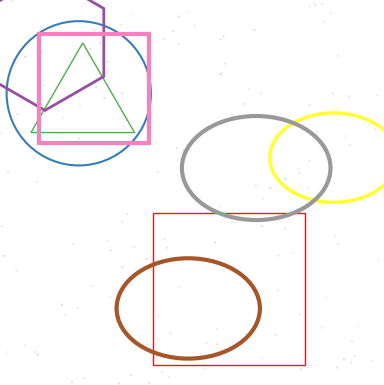[{"shape": "square", "thickness": 1, "radius": 0.98, "center": [0.595, 0.25]}, {"shape": "circle", "thickness": 1.5, "radius": 0.94, "center": [0.205, 0.758]}, {"shape": "triangle", "thickness": 1, "radius": 0.78, "center": [0.215, 0.733]}, {"shape": "hexagon", "thickness": 2, "radius": 0.88, "center": [0.117, 0.89]}, {"shape": "oval", "thickness": 2.5, "radius": 0.83, "center": [0.867, 0.591]}, {"shape": "oval", "thickness": 3, "radius": 0.93, "center": [0.489, 0.199]}, {"shape": "square", "thickness": 3, "radius": 0.71, "center": [0.244, 0.77]}, {"shape": "oval", "thickness": 3, "radius": 0.96, "center": [0.665, 0.564]}]